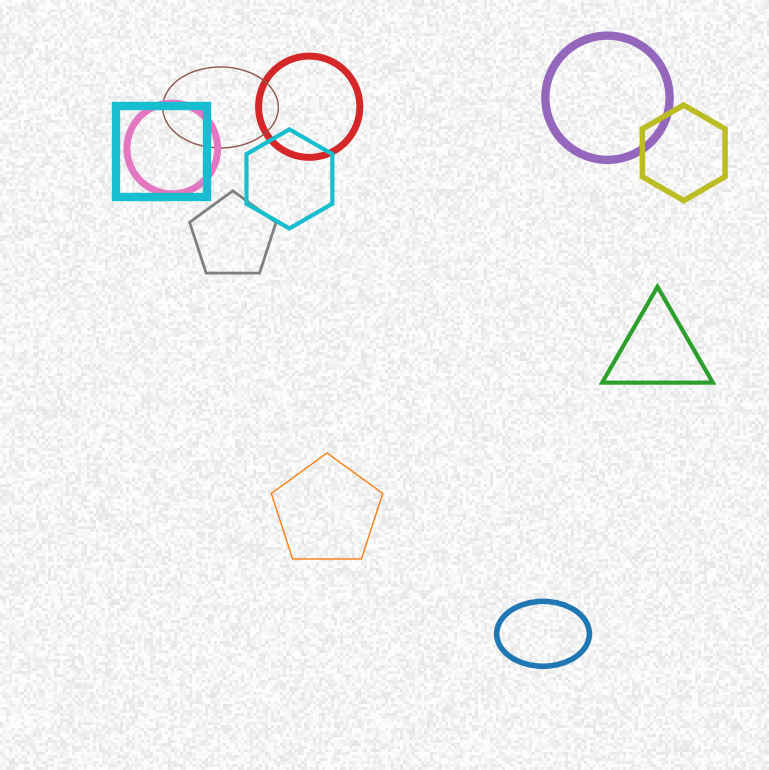[{"shape": "oval", "thickness": 2, "radius": 0.3, "center": [0.705, 0.177]}, {"shape": "pentagon", "thickness": 0.5, "radius": 0.38, "center": [0.425, 0.336]}, {"shape": "triangle", "thickness": 1.5, "radius": 0.41, "center": [0.854, 0.545]}, {"shape": "circle", "thickness": 2.5, "radius": 0.33, "center": [0.402, 0.861]}, {"shape": "circle", "thickness": 3, "radius": 0.4, "center": [0.789, 0.873]}, {"shape": "oval", "thickness": 0.5, "radius": 0.38, "center": [0.286, 0.86]}, {"shape": "circle", "thickness": 2.5, "radius": 0.29, "center": [0.224, 0.807]}, {"shape": "pentagon", "thickness": 1, "radius": 0.3, "center": [0.302, 0.693]}, {"shape": "hexagon", "thickness": 2, "radius": 0.31, "center": [0.888, 0.802]}, {"shape": "hexagon", "thickness": 1.5, "radius": 0.32, "center": [0.376, 0.768]}, {"shape": "square", "thickness": 3, "radius": 0.29, "center": [0.21, 0.803]}]